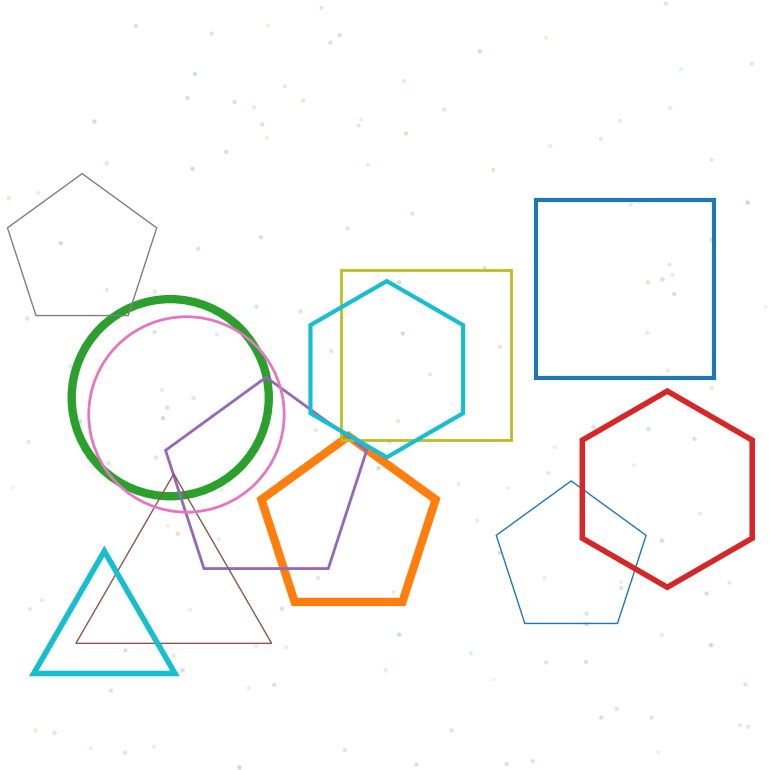[{"shape": "pentagon", "thickness": 0.5, "radius": 0.51, "center": [0.742, 0.273]}, {"shape": "square", "thickness": 1.5, "radius": 0.58, "center": [0.812, 0.625]}, {"shape": "pentagon", "thickness": 3, "radius": 0.6, "center": [0.453, 0.315]}, {"shape": "circle", "thickness": 3, "radius": 0.64, "center": [0.221, 0.484]}, {"shape": "hexagon", "thickness": 2, "radius": 0.64, "center": [0.867, 0.365]}, {"shape": "pentagon", "thickness": 1, "radius": 0.69, "center": [0.346, 0.373]}, {"shape": "triangle", "thickness": 0.5, "radius": 0.73, "center": [0.226, 0.238]}, {"shape": "circle", "thickness": 1, "radius": 0.63, "center": [0.242, 0.462]}, {"shape": "pentagon", "thickness": 0.5, "radius": 0.51, "center": [0.107, 0.673]}, {"shape": "square", "thickness": 1, "radius": 0.55, "center": [0.553, 0.539]}, {"shape": "triangle", "thickness": 2, "radius": 0.53, "center": [0.136, 0.178]}, {"shape": "hexagon", "thickness": 1.5, "radius": 0.57, "center": [0.502, 0.521]}]